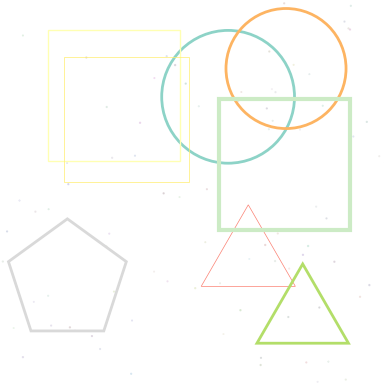[{"shape": "circle", "thickness": 2, "radius": 0.86, "center": [0.592, 0.749]}, {"shape": "square", "thickness": 1, "radius": 0.85, "center": [0.296, 0.751]}, {"shape": "triangle", "thickness": 0.5, "radius": 0.71, "center": [0.645, 0.327]}, {"shape": "circle", "thickness": 2, "radius": 0.78, "center": [0.743, 0.822]}, {"shape": "triangle", "thickness": 2, "radius": 0.69, "center": [0.786, 0.177]}, {"shape": "pentagon", "thickness": 2, "radius": 0.8, "center": [0.175, 0.271]}, {"shape": "square", "thickness": 3, "radius": 0.85, "center": [0.739, 0.573]}, {"shape": "square", "thickness": 0.5, "radius": 0.81, "center": [0.329, 0.689]}]